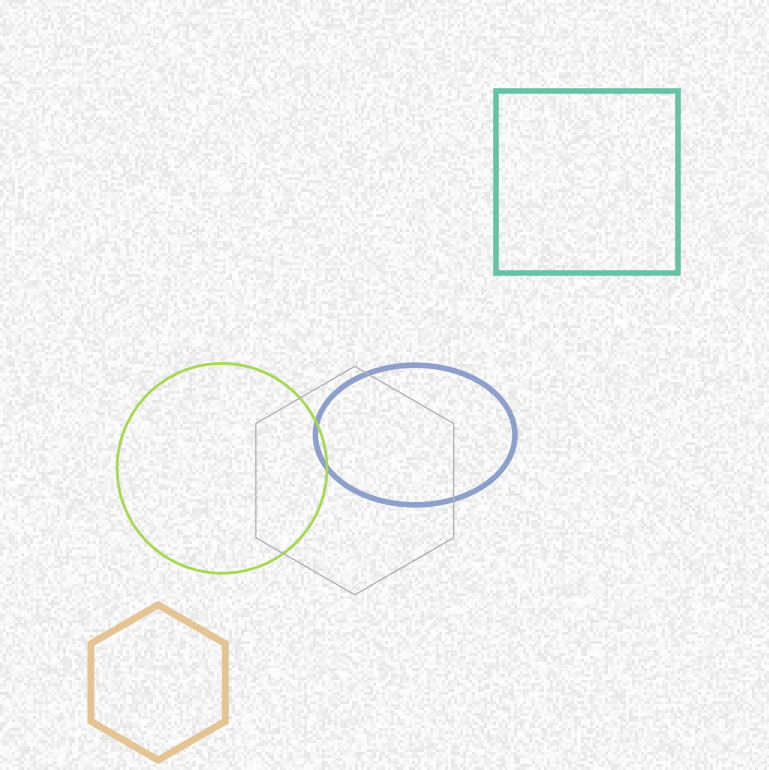[{"shape": "square", "thickness": 2, "radius": 0.59, "center": [0.762, 0.764]}, {"shape": "oval", "thickness": 2, "radius": 0.65, "center": [0.539, 0.435]}, {"shape": "circle", "thickness": 1, "radius": 0.68, "center": [0.288, 0.392]}, {"shape": "hexagon", "thickness": 2.5, "radius": 0.5, "center": [0.205, 0.114]}, {"shape": "hexagon", "thickness": 0.5, "radius": 0.74, "center": [0.461, 0.376]}]